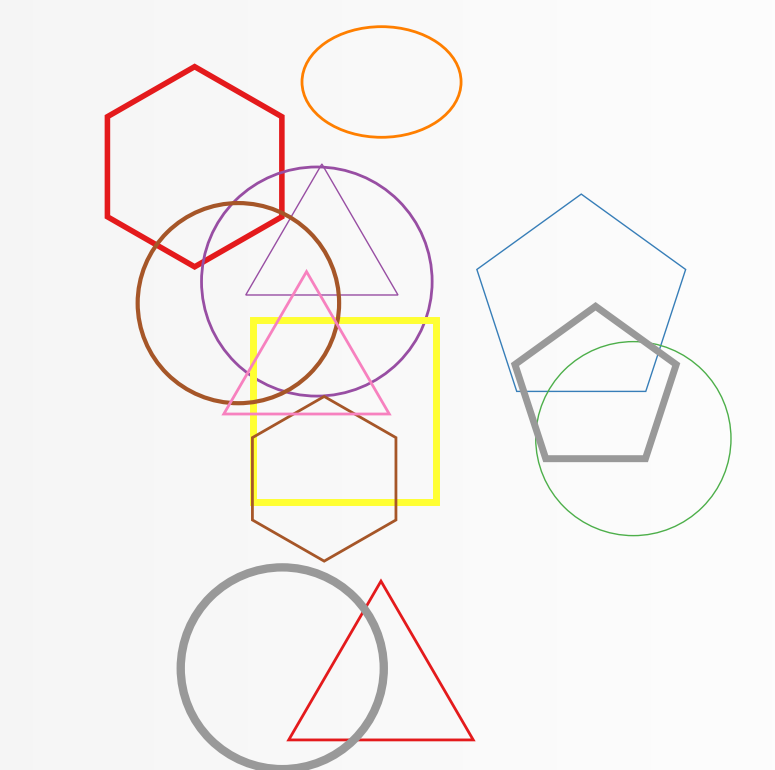[{"shape": "triangle", "thickness": 1, "radius": 0.69, "center": [0.492, 0.108]}, {"shape": "hexagon", "thickness": 2, "radius": 0.65, "center": [0.251, 0.783]}, {"shape": "pentagon", "thickness": 0.5, "radius": 0.71, "center": [0.75, 0.606]}, {"shape": "circle", "thickness": 0.5, "radius": 0.63, "center": [0.817, 0.43]}, {"shape": "circle", "thickness": 1, "radius": 0.74, "center": [0.409, 0.634]}, {"shape": "triangle", "thickness": 0.5, "radius": 0.57, "center": [0.415, 0.674]}, {"shape": "oval", "thickness": 1, "radius": 0.51, "center": [0.492, 0.894]}, {"shape": "square", "thickness": 2.5, "radius": 0.59, "center": [0.445, 0.467]}, {"shape": "circle", "thickness": 1.5, "radius": 0.65, "center": [0.308, 0.606]}, {"shape": "hexagon", "thickness": 1, "radius": 0.53, "center": [0.418, 0.378]}, {"shape": "triangle", "thickness": 1, "radius": 0.62, "center": [0.396, 0.524]}, {"shape": "circle", "thickness": 3, "radius": 0.66, "center": [0.364, 0.132]}, {"shape": "pentagon", "thickness": 2.5, "radius": 0.55, "center": [0.768, 0.493]}]